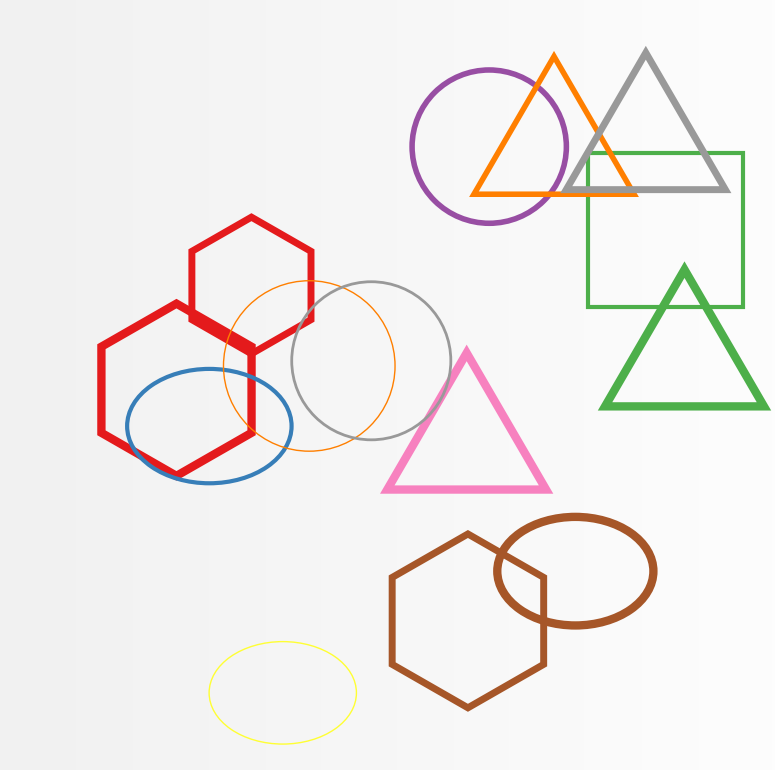[{"shape": "hexagon", "thickness": 3, "radius": 0.56, "center": [0.228, 0.494]}, {"shape": "hexagon", "thickness": 2.5, "radius": 0.44, "center": [0.324, 0.629]}, {"shape": "oval", "thickness": 1.5, "radius": 0.53, "center": [0.27, 0.447]}, {"shape": "square", "thickness": 1.5, "radius": 0.5, "center": [0.859, 0.701]}, {"shape": "triangle", "thickness": 3, "radius": 0.59, "center": [0.883, 0.531]}, {"shape": "circle", "thickness": 2, "radius": 0.5, "center": [0.631, 0.81]}, {"shape": "triangle", "thickness": 2, "radius": 0.6, "center": [0.715, 0.807]}, {"shape": "circle", "thickness": 0.5, "radius": 0.55, "center": [0.399, 0.525]}, {"shape": "oval", "thickness": 0.5, "radius": 0.48, "center": [0.365, 0.1]}, {"shape": "hexagon", "thickness": 2.5, "radius": 0.56, "center": [0.604, 0.194]}, {"shape": "oval", "thickness": 3, "radius": 0.5, "center": [0.742, 0.258]}, {"shape": "triangle", "thickness": 3, "radius": 0.59, "center": [0.602, 0.423]}, {"shape": "triangle", "thickness": 2.5, "radius": 0.59, "center": [0.833, 0.813]}, {"shape": "circle", "thickness": 1, "radius": 0.51, "center": [0.479, 0.531]}]